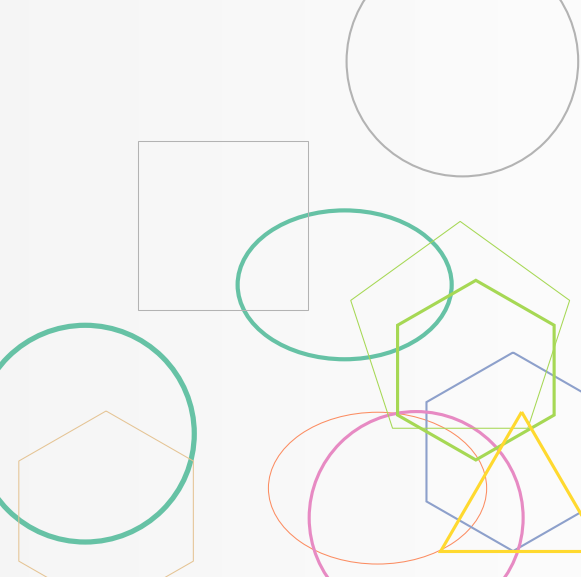[{"shape": "oval", "thickness": 2, "radius": 0.92, "center": [0.593, 0.506]}, {"shape": "circle", "thickness": 2.5, "radius": 0.94, "center": [0.147, 0.248]}, {"shape": "oval", "thickness": 0.5, "radius": 0.94, "center": [0.65, 0.154]}, {"shape": "hexagon", "thickness": 1, "radius": 0.86, "center": [0.883, 0.217]}, {"shape": "circle", "thickness": 1.5, "radius": 0.92, "center": [0.716, 0.102]}, {"shape": "hexagon", "thickness": 1.5, "radius": 0.78, "center": [0.819, 0.358]}, {"shape": "pentagon", "thickness": 0.5, "radius": 0.99, "center": [0.792, 0.418]}, {"shape": "triangle", "thickness": 1.5, "radius": 0.81, "center": [0.897, 0.125]}, {"shape": "hexagon", "thickness": 0.5, "radius": 0.87, "center": [0.182, 0.114]}, {"shape": "circle", "thickness": 1, "radius": 1.0, "center": [0.796, 0.893]}, {"shape": "square", "thickness": 0.5, "radius": 0.73, "center": [0.383, 0.609]}]